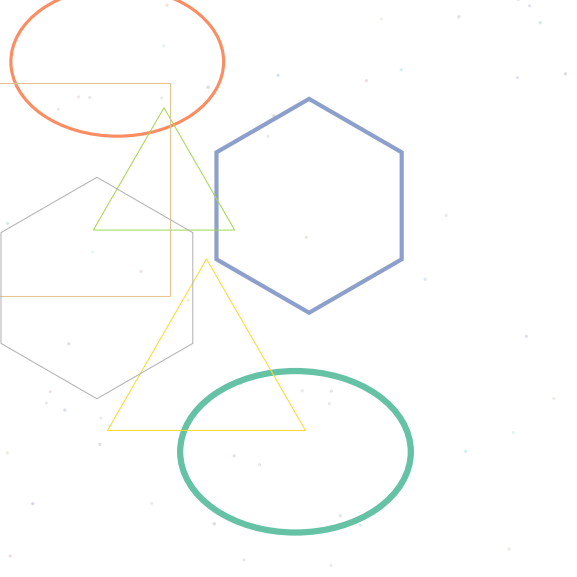[{"shape": "oval", "thickness": 3, "radius": 1.0, "center": [0.512, 0.217]}, {"shape": "oval", "thickness": 1.5, "radius": 0.92, "center": [0.203, 0.892]}, {"shape": "hexagon", "thickness": 2, "radius": 0.93, "center": [0.535, 0.643]}, {"shape": "triangle", "thickness": 0.5, "radius": 0.71, "center": [0.284, 0.671]}, {"shape": "triangle", "thickness": 0.5, "radius": 0.99, "center": [0.358, 0.353]}, {"shape": "square", "thickness": 0.5, "radius": 0.92, "center": [0.109, 0.671]}, {"shape": "hexagon", "thickness": 0.5, "radius": 0.96, "center": [0.168, 0.5]}]